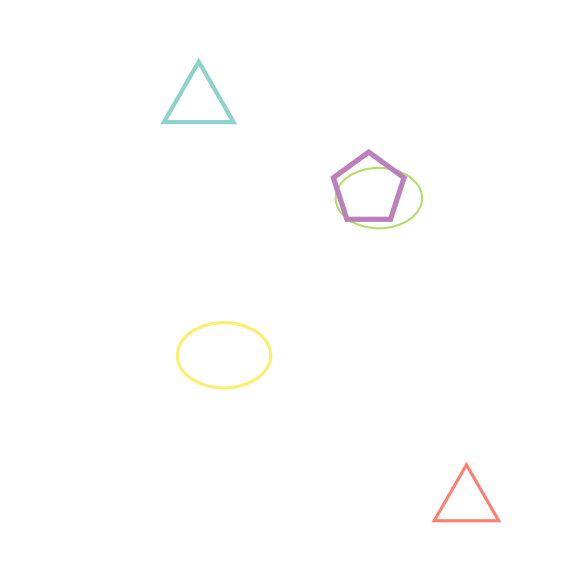[{"shape": "triangle", "thickness": 2, "radius": 0.35, "center": [0.344, 0.823]}, {"shape": "triangle", "thickness": 1.5, "radius": 0.32, "center": [0.808, 0.13]}, {"shape": "oval", "thickness": 1, "radius": 0.37, "center": [0.656, 0.656]}, {"shape": "pentagon", "thickness": 2.5, "radius": 0.32, "center": [0.638, 0.671]}, {"shape": "oval", "thickness": 1.5, "radius": 0.4, "center": [0.388, 0.384]}]